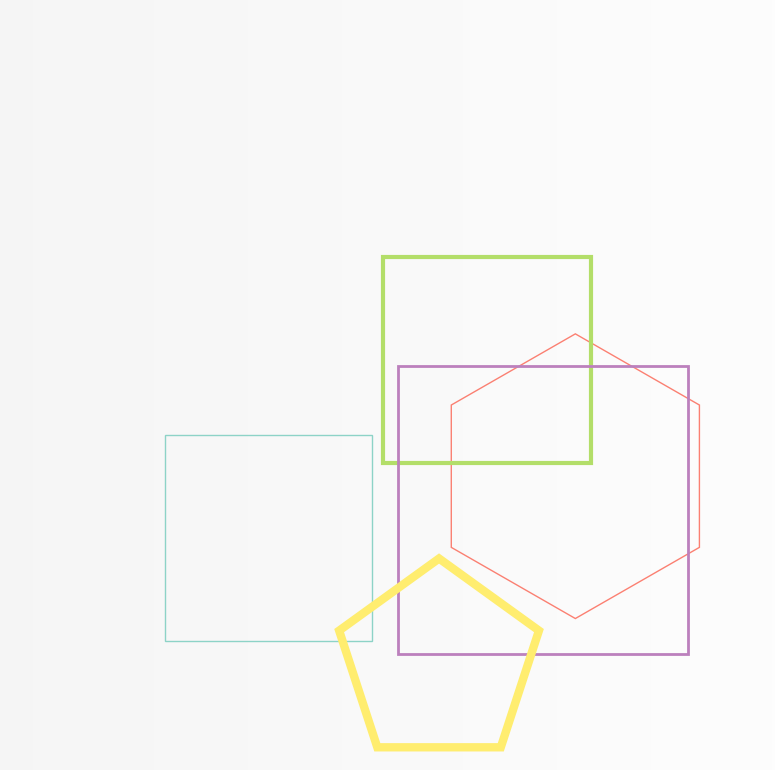[{"shape": "square", "thickness": 0.5, "radius": 0.67, "center": [0.347, 0.302]}, {"shape": "hexagon", "thickness": 0.5, "radius": 0.92, "center": [0.742, 0.382]}, {"shape": "square", "thickness": 1.5, "radius": 0.67, "center": [0.629, 0.532]}, {"shape": "square", "thickness": 1, "radius": 0.94, "center": [0.7, 0.338]}, {"shape": "pentagon", "thickness": 3, "radius": 0.68, "center": [0.567, 0.139]}]